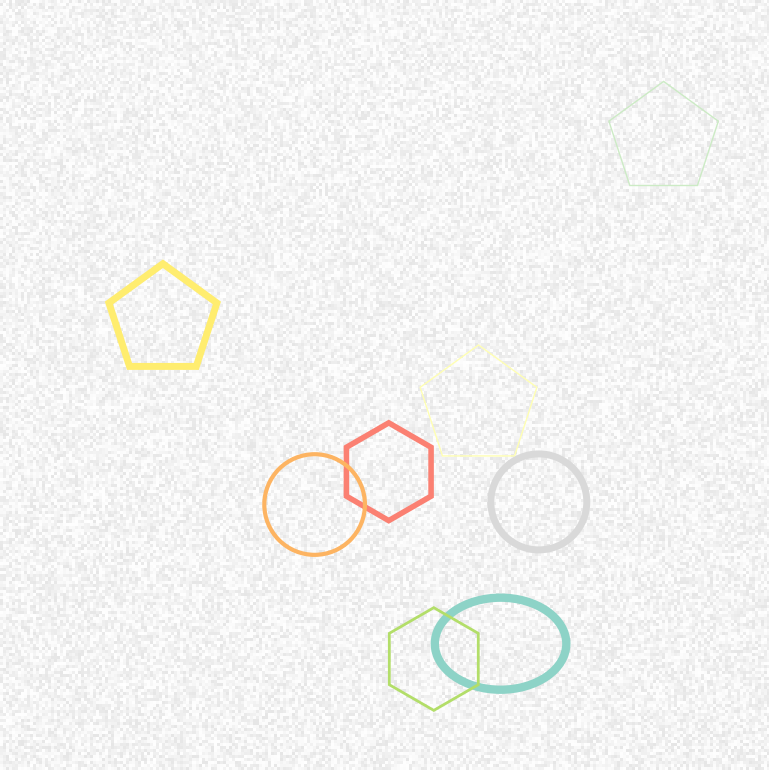[{"shape": "oval", "thickness": 3, "radius": 0.43, "center": [0.65, 0.164]}, {"shape": "pentagon", "thickness": 0.5, "radius": 0.4, "center": [0.621, 0.472]}, {"shape": "hexagon", "thickness": 2, "radius": 0.32, "center": [0.505, 0.387]}, {"shape": "circle", "thickness": 1.5, "radius": 0.33, "center": [0.409, 0.345]}, {"shape": "hexagon", "thickness": 1, "radius": 0.33, "center": [0.563, 0.144]}, {"shape": "circle", "thickness": 2.5, "radius": 0.31, "center": [0.7, 0.348]}, {"shape": "pentagon", "thickness": 0.5, "radius": 0.37, "center": [0.862, 0.82]}, {"shape": "pentagon", "thickness": 2.5, "radius": 0.37, "center": [0.212, 0.584]}]